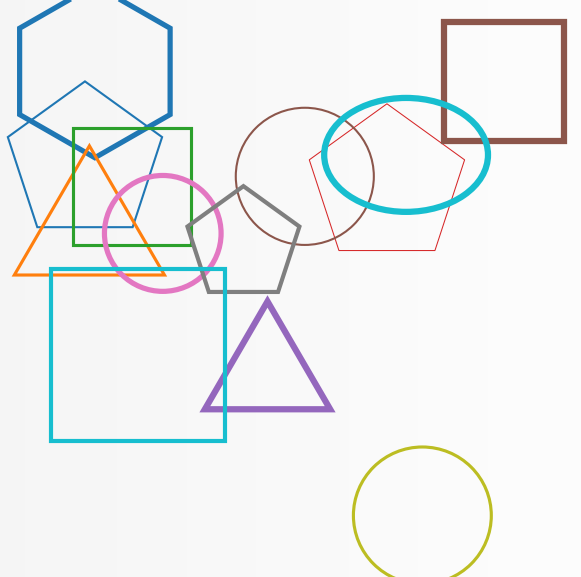[{"shape": "hexagon", "thickness": 2.5, "radius": 0.75, "center": [0.163, 0.876]}, {"shape": "pentagon", "thickness": 1, "radius": 0.7, "center": [0.146, 0.719]}, {"shape": "triangle", "thickness": 1.5, "radius": 0.75, "center": [0.154, 0.597]}, {"shape": "square", "thickness": 1.5, "radius": 0.51, "center": [0.228, 0.676]}, {"shape": "pentagon", "thickness": 0.5, "radius": 0.7, "center": [0.666, 0.679]}, {"shape": "triangle", "thickness": 3, "radius": 0.62, "center": [0.46, 0.353]}, {"shape": "square", "thickness": 3, "radius": 0.52, "center": [0.867, 0.858]}, {"shape": "circle", "thickness": 1, "radius": 0.59, "center": [0.524, 0.694]}, {"shape": "circle", "thickness": 2.5, "radius": 0.5, "center": [0.28, 0.595]}, {"shape": "pentagon", "thickness": 2, "radius": 0.51, "center": [0.419, 0.576]}, {"shape": "circle", "thickness": 1.5, "radius": 0.59, "center": [0.727, 0.106]}, {"shape": "oval", "thickness": 3, "radius": 0.7, "center": [0.699, 0.731]}, {"shape": "square", "thickness": 2, "radius": 0.75, "center": [0.237, 0.384]}]